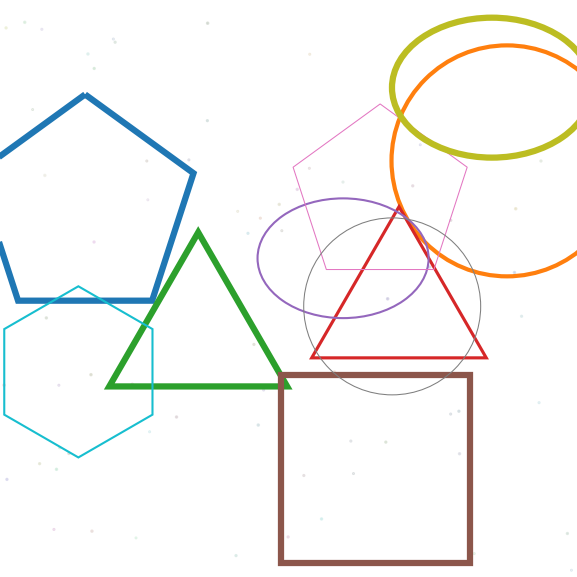[{"shape": "pentagon", "thickness": 3, "radius": 0.99, "center": [0.147, 0.638]}, {"shape": "circle", "thickness": 2, "radius": 1.0, "center": [0.878, 0.721]}, {"shape": "triangle", "thickness": 3, "radius": 0.89, "center": [0.343, 0.419]}, {"shape": "triangle", "thickness": 1.5, "radius": 0.87, "center": [0.691, 0.467]}, {"shape": "oval", "thickness": 1, "radius": 0.74, "center": [0.594, 0.552]}, {"shape": "square", "thickness": 3, "radius": 0.82, "center": [0.65, 0.187]}, {"shape": "pentagon", "thickness": 0.5, "radius": 0.79, "center": [0.658, 0.661]}, {"shape": "circle", "thickness": 0.5, "radius": 0.77, "center": [0.679, 0.469]}, {"shape": "oval", "thickness": 3, "radius": 0.87, "center": [0.852, 0.847]}, {"shape": "hexagon", "thickness": 1, "radius": 0.74, "center": [0.136, 0.355]}]